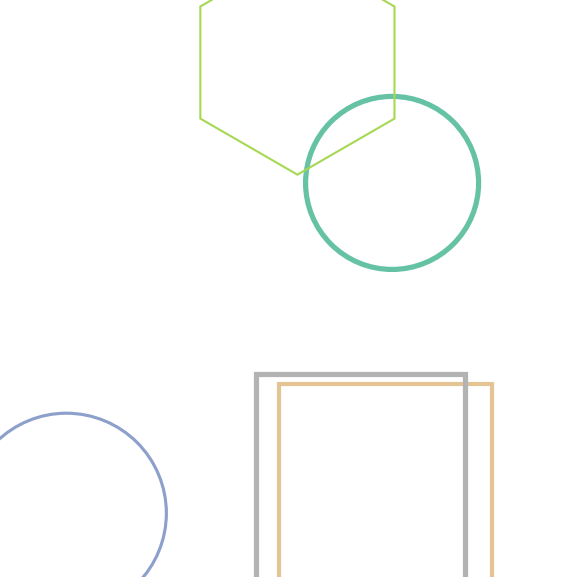[{"shape": "circle", "thickness": 2.5, "radius": 0.75, "center": [0.679, 0.682]}, {"shape": "circle", "thickness": 1.5, "radius": 0.87, "center": [0.115, 0.111]}, {"shape": "hexagon", "thickness": 1, "radius": 0.97, "center": [0.515, 0.891]}, {"shape": "square", "thickness": 2, "radius": 0.92, "center": [0.667, 0.15]}, {"shape": "square", "thickness": 2.5, "radius": 0.9, "center": [0.625, 0.171]}]